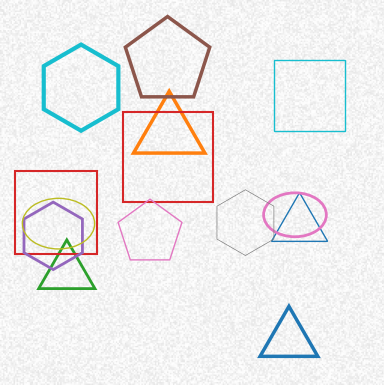[{"shape": "triangle", "thickness": 1, "radius": 0.42, "center": [0.778, 0.415]}, {"shape": "triangle", "thickness": 2.5, "radius": 0.43, "center": [0.75, 0.118]}, {"shape": "triangle", "thickness": 2.5, "radius": 0.53, "center": [0.439, 0.656]}, {"shape": "triangle", "thickness": 2, "radius": 0.42, "center": [0.173, 0.293]}, {"shape": "square", "thickness": 1.5, "radius": 0.54, "center": [0.145, 0.448]}, {"shape": "square", "thickness": 1.5, "radius": 0.59, "center": [0.436, 0.593]}, {"shape": "hexagon", "thickness": 2, "radius": 0.44, "center": [0.138, 0.387]}, {"shape": "pentagon", "thickness": 2.5, "radius": 0.58, "center": [0.435, 0.842]}, {"shape": "oval", "thickness": 2, "radius": 0.41, "center": [0.766, 0.442]}, {"shape": "pentagon", "thickness": 1, "radius": 0.44, "center": [0.39, 0.395]}, {"shape": "hexagon", "thickness": 0.5, "radius": 0.43, "center": [0.637, 0.422]}, {"shape": "oval", "thickness": 1, "radius": 0.47, "center": [0.152, 0.419]}, {"shape": "square", "thickness": 1, "radius": 0.46, "center": [0.803, 0.752]}, {"shape": "hexagon", "thickness": 3, "radius": 0.56, "center": [0.211, 0.772]}]